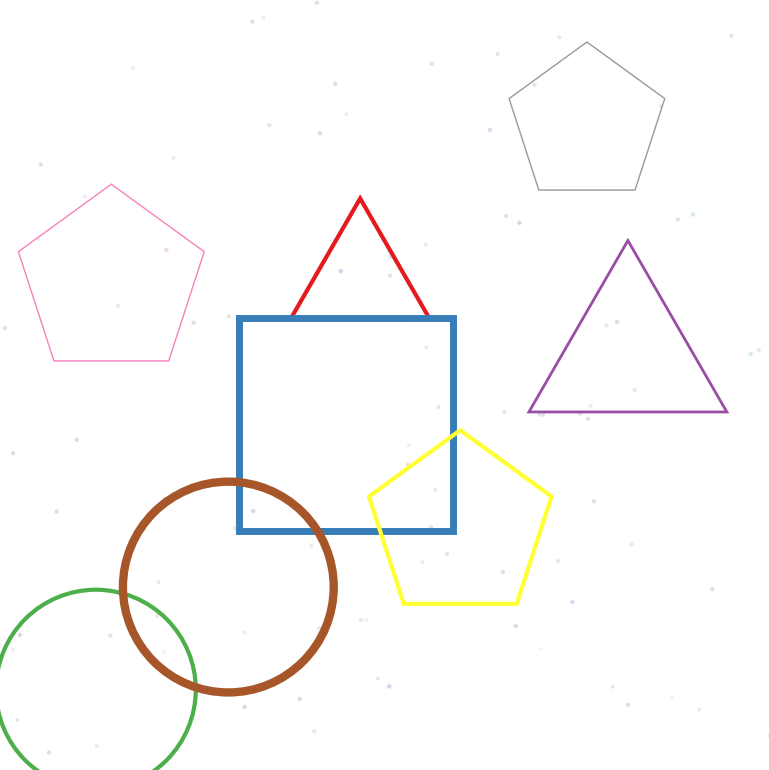[{"shape": "triangle", "thickness": 1.5, "radius": 0.52, "center": [0.468, 0.639]}, {"shape": "square", "thickness": 2.5, "radius": 0.69, "center": [0.45, 0.449]}, {"shape": "circle", "thickness": 1.5, "radius": 0.65, "center": [0.124, 0.104]}, {"shape": "triangle", "thickness": 1, "radius": 0.74, "center": [0.815, 0.539]}, {"shape": "pentagon", "thickness": 1.5, "radius": 0.62, "center": [0.598, 0.317]}, {"shape": "circle", "thickness": 3, "radius": 0.68, "center": [0.297, 0.238]}, {"shape": "pentagon", "thickness": 0.5, "radius": 0.63, "center": [0.145, 0.634]}, {"shape": "pentagon", "thickness": 0.5, "radius": 0.53, "center": [0.762, 0.839]}]